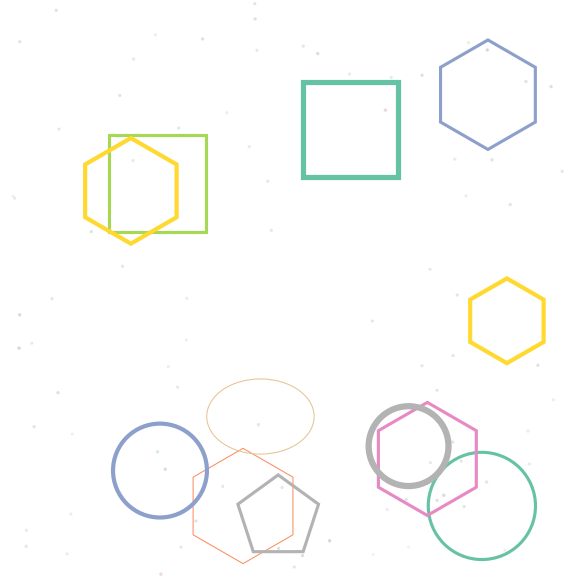[{"shape": "circle", "thickness": 1.5, "radius": 0.46, "center": [0.834, 0.123]}, {"shape": "square", "thickness": 2.5, "radius": 0.41, "center": [0.607, 0.775]}, {"shape": "hexagon", "thickness": 0.5, "radius": 0.5, "center": [0.421, 0.123]}, {"shape": "circle", "thickness": 2, "radius": 0.41, "center": [0.277, 0.184]}, {"shape": "hexagon", "thickness": 1.5, "radius": 0.47, "center": [0.845, 0.835]}, {"shape": "hexagon", "thickness": 1.5, "radius": 0.49, "center": [0.74, 0.204]}, {"shape": "square", "thickness": 1.5, "radius": 0.42, "center": [0.272, 0.682]}, {"shape": "hexagon", "thickness": 2, "radius": 0.37, "center": [0.878, 0.444]}, {"shape": "hexagon", "thickness": 2, "radius": 0.46, "center": [0.227, 0.669]}, {"shape": "oval", "thickness": 0.5, "radius": 0.46, "center": [0.451, 0.278]}, {"shape": "pentagon", "thickness": 1.5, "radius": 0.37, "center": [0.482, 0.103]}, {"shape": "circle", "thickness": 3, "radius": 0.35, "center": [0.707, 0.227]}]